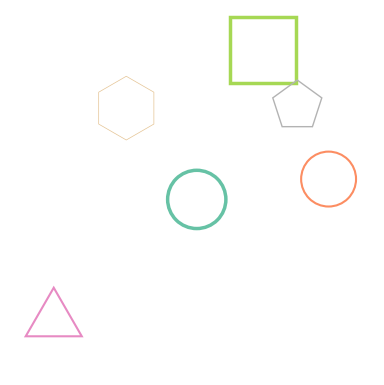[{"shape": "circle", "thickness": 2.5, "radius": 0.38, "center": [0.511, 0.482]}, {"shape": "circle", "thickness": 1.5, "radius": 0.36, "center": [0.853, 0.535]}, {"shape": "triangle", "thickness": 1.5, "radius": 0.42, "center": [0.14, 0.169]}, {"shape": "square", "thickness": 2.5, "radius": 0.43, "center": [0.683, 0.87]}, {"shape": "hexagon", "thickness": 0.5, "radius": 0.41, "center": [0.328, 0.719]}, {"shape": "pentagon", "thickness": 1, "radius": 0.33, "center": [0.772, 0.725]}]